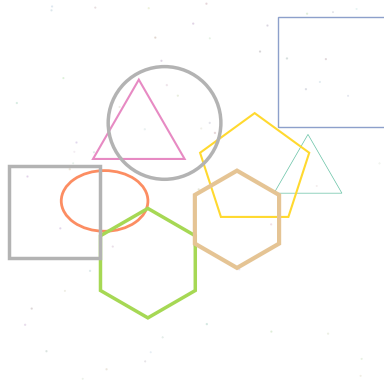[{"shape": "triangle", "thickness": 0.5, "radius": 0.51, "center": [0.8, 0.549]}, {"shape": "oval", "thickness": 2, "radius": 0.56, "center": [0.272, 0.478]}, {"shape": "square", "thickness": 1, "radius": 0.72, "center": [0.865, 0.813]}, {"shape": "triangle", "thickness": 1.5, "radius": 0.69, "center": [0.361, 0.656]}, {"shape": "hexagon", "thickness": 2.5, "radius": 0.71, "center": [0.384, 0.317]}, {"shape": "pentagon", "thickness": 1.5, "radius": 0.75, "center": [0.661, 0.557]}, {"shape": "hexagon", "thickness": 3, "radius": 0.63, "center": [0.616, 0.43]}, {"shape": "circle", "thickness": 2.5, "radius": 0.73, "center": [0.427, 0.681]}, {"shape": "square", "thickness": 2.5, "radius": 0.59, "center": [0.142, 0.45]}]